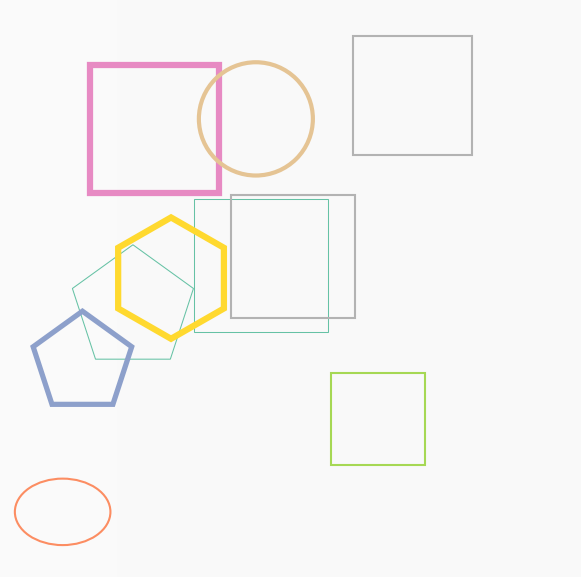[{"shape": "pentagon", "thickness": 0.5, "radius": 0.55, "center": [0.229, 0.466]}, {"shape": "square", "thickness": 0.5, "radius": 0.58, "center": [0.448, 0.54]}, {"shape": "oval", "thickness": 1, "radius": 0.41, "center": [0.108, 0.113]}, {"shape": "pentagon", "thickness": 2.5, "radius": 0.45, "center": [0.142, 0.371]}, {"shape": "square", "thickness": 3, "radius": 0.55, "center": [0.266, 0.776]}, {"shape": "square", "thickness": 1, "radius": 0.4, "center": [0.65, 0.273]}, {"shape": "hexagon", "thickness": 3, "radius": 0.53, "center": [0.294, 0.518]}, {"shape": "circle", "thickness": 2, "radius": 0.49, "center": [0.44, 0.793]}, {"shape": "square", "thickness": 1, "radius": 0.53, "center": [0.504, 0.555]}, {"shape": "square", "thickness": 1, "radius": 0.51, "center": [0.71, 0.834]}]